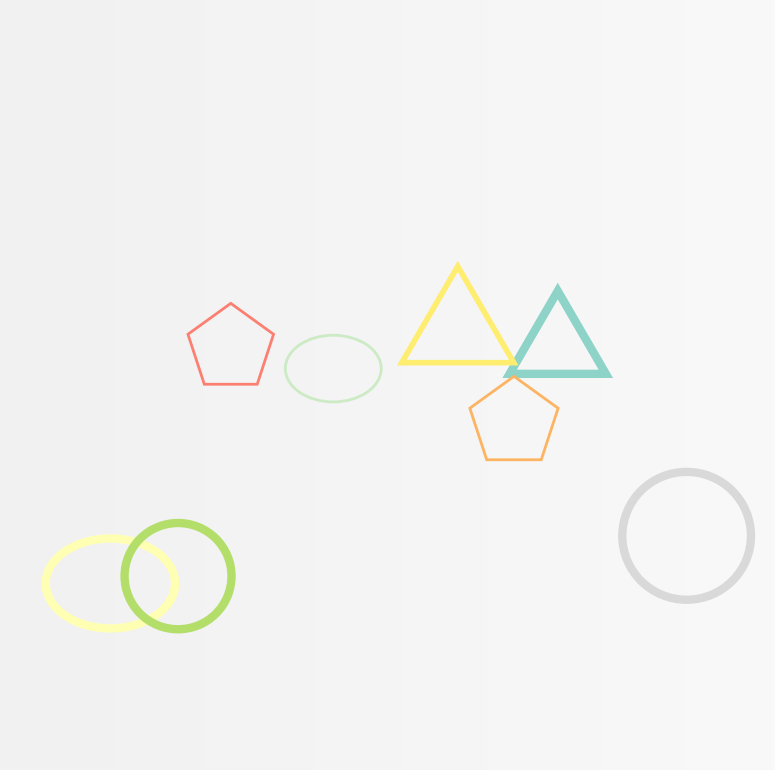[{"shape": "triangle", "thickness": 3, "radius": 0.36, "center": [0.72, 0.55]}, {"shape": "oval", "thickness": 3, "radius": 0.42, "center": [0.142, 0.242]}, {"shape": "pentagon", "thickness": 1, "radius": 0.29, "center": [0.298, 0.548]}, {"shape": "pentagon", "thickness": 1, "radius": 0.3, "center": [0.663, 0.451]}, {"shape": "circle", "thickness": 3, "radius": 0.34, "center": [0.23, 0.252]}, {"shape": "circle", "thickness": 3, "radius": 0.42, "center": [0.886, 0.304]}, {"shape": "oval", "thickness": 1, "radius": 0.31, "center": [0.43, 0.521]}, {"shape": "triangle", "thickness": 2, "radius": 0.42, "center": [0.591, 0.571]}]